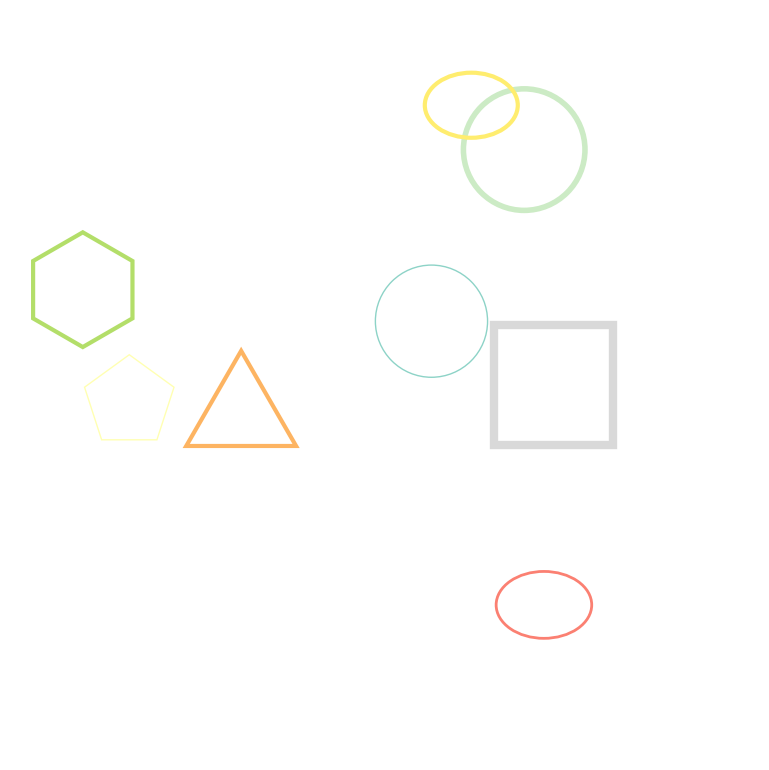[{"shape": "circle", "thickness": 0.5, "radius": 0.36, "center": [0.56, 0.583]}, {"shape": "pentagon", "thickness": 0.5, "radius": 0.31, "center": [0.168, 0.478]}, {"shape": "oval", "thickness": 1, "radius": 0.31, "center": [0.706, 0.214]}, {"shape": "triangle", "thickness": 1.5, "radius": 0.41, "center": [0.313, 0.462]}, {"shape": "hexagon", "thickness": 1.5, "radius": 0.37, "center": [0.108, 0.624]}, {"shape": "square", "thickness": 3, "radius": 0.39, "center": [0.719, 0.5]}, {"shape": "circle", "thickness": 2, "radius": 0.39, "center": [0.681, 0.806]}, {"shape": "oval", "thickness": 1.5, "radius": 0.3, "center": [0.612, 0.863]}]